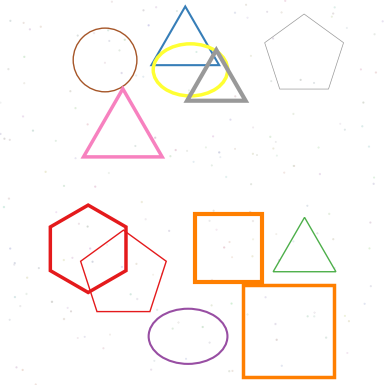[{"shape": "pentagon", "thickness": 1, "radius": 0.58, "center": [0.321, 0.285]}, {"shape": "hexagon", "thickness": 2.5, "radius": 0.57, "center": [0.229, 0.354]}, {"shape": "triangle", "thickness": 1.5, "radius": 0.51, "center": [0.481, 0.882]}, {"shape": "triangle", "thickness": 1, "radius": 0.47, "center": [0.791, 0.341]}, {"shape": "oval", "thickness": 1.5, "radius": 0.51, "center": [0.488, 0.126]}, {"shape": "square", "thickness": 2.5, "radius": 0.6, "center": [0.749, 0.14]}, {"shape": "square", "thickness": 3, "radius": 0.44, "center": [0.593, 0.356]}, {"shape": "oval", "thickness": 2.5, "radius": 0.48, "center": [0.495, 0.819]}, {"shape": "circle", "thickness": 1, "radius": 0.41, "center": [0.273, 0.844]}, {"shape": "triangle", "thickness": 2.5, "radius": 0.59, "center": [0.319, 0.651]}, {"shape": "pentagon", "thickness": 0.5, "radius": 0.54, "center": [0.79, 0.856]}, {"shape": "triangle", "thickness": 3, "radius": 0.44, "center": [0.562, 0.782]}]